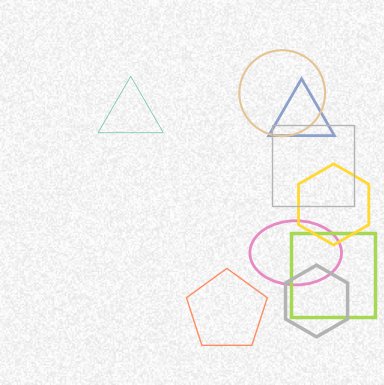[{"shape": "triangle", "thickness": 0.5, "radius": 0.49, "center": [0.34, 0.704]}, {"shape": "pentagon", "thickness": 1, "radius": 0.55, "center": [0.589, 0.192]}, {"shape": "triangle", "thickness": 2, "radius": 0.49, "center": [0.783, 0.697]}, {"shape": "oval", "thickness": 2, "radius": 0.59, "center": [0.768, 0.343]}, {"shape": "square", "thickness": 2.5, "radius": 0.55, "center": [0.866, 0.287]}, {"shape": "hexagon", "thickness": 2, "radius": 0.53, "center": [0.867, 0.469]}, {"shape": "circle", "thickness": 1.5, "radius": 0.56, "center": [0.733, 0.758]}, {"shape": "square", "thickness": 1, "radius": 0.53, "center": [0.813, 0.57]}, {"shape": "hexagon", "thickness": 2.5, "radius": 0.47, "center": [0.822, 0.218]}]